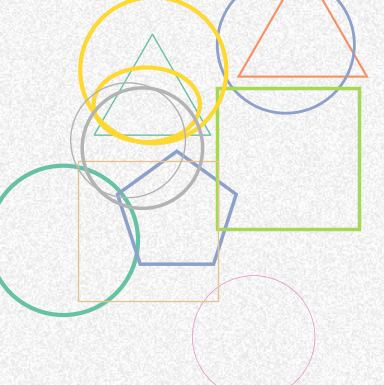[{"shape": "triangle", "thickness": 1, "radius": 0.87, "center": [0.396, 0.736]}, {"shape": "circle", "thickness": 3, "radius": 0.97, "center": [0.165, 0.376]}, {"shape": "triangle", "thickness": 1.5, "radius": 0.96, "center": [0.786, 0.897]}, {"shape": "pentagon", "thickness": 2.5, "radius": 0.81, "center": [0.459, 0.445]}, {"shape": "circle", "thickness": 2, "radius": 0.89, "center": [0.742, 0.884]}, {"shape": "circle", "thickness": 0.5, "radius": 0.8, "center": [0.659, 0.125]}, {"shape": "square", "thickness": 2.5, "radius": 0.92, "center": [0.748, 0.588]}, {"shape": "circle", "thickness": 3, "radius": 0.95, "center": [0.398, 0.818]}, {"shape": "oval", "thickness": 3, "radius": 0.69, "center": [0.381, 0.728]}, {"shape": "square", "thickness": 1, "radius": 0.91, "center": [0.385, 0.401]}, {"shape": "circle", "thickness": 1, "radius": 0.75, "center": [0.333, 0.636]}, {"shape": "circle", "thickness": 2.5, "radius": 0.78, "center": [0.37, 0.615]}]